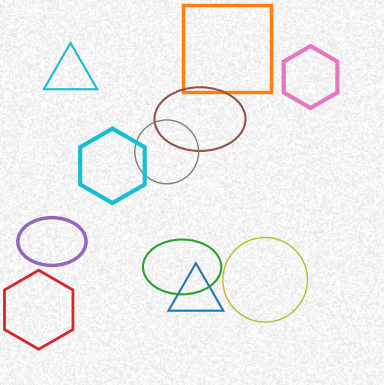[{"shape": "triangle", "thickness": 1.5, "radius": 0.41, "center": [0.509, 0.234]}, {"shape": "square", "thickness": 2.5, "radius": 0.57, "center": [0.589, 0.873]}, {"shape": "oval", "thickness": 1.5, "radius": 0.51, "center": [0.473, 0.307]}, {"shape": "hexagon", "thickness": 2, "radius": 0.51, "center": [0.101, 0.196]}, {"shape": "oval", "thickness": 2.5, "radius": 0.44, "center": [0.135, 0.373]}, {"shape": "oval", "thickness": 1.5, "radius": 0.59, "center": [0.519, 0.691]}, {"shape": "hexagon", "thickness": 3, "radius": 0.4, "center": [0.807, 0.8]}, {"shape": "circle", "thickness": 1, "radius": 0.41, "center": [0.433, 0.606]}, {"shape": "circle", "thickness": 1, "radius": 0.55, "center": [0.689, 0.273]}, {"shape": "hexagon", "thickness": 3, "radius": 0.48, "center": [0.292, 0.569]}, {"shape": "triangle", "thickness": 1.5, "radius": 0.4, "center": [0.183, 0.808]}]